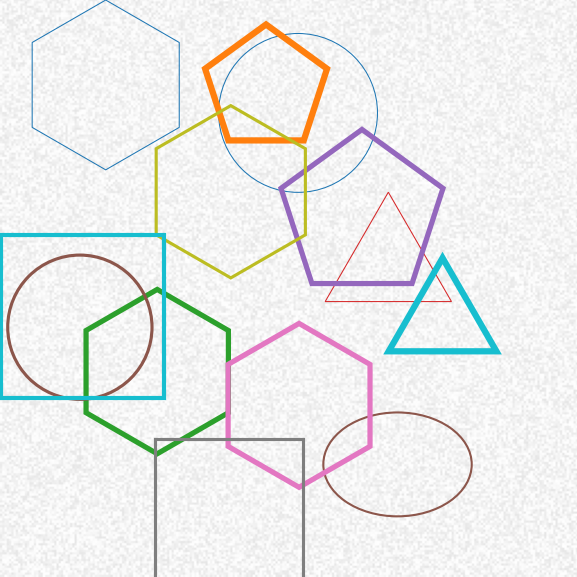[{"shape": "hexagon", "thickness": 0.5, "radius": 0.74, "center": [0.183, 0.852]}, {"shape": "circle", "thickness": 0.5, "radius": 0.69, "center": [0.516, 0.804]}, {"shape": "pentagon", "thickness": 3, "radius": 0.55, "center": [0.461, 0.846]}, {"shape": "hexagon", "thickness": 2.5, "radius": 0.71, "center": [0.272, 0.356]}, {"shape": "triangle", "thickness": 0.5, "radius": 0.63, "center": [0.672, 0.54]}, {"shape": "pentagon", "thickness": 2.5, "radius": 0.74, "center": [0.627, 0.627]}, {"shape": "circle", "thickness": 1.5, "radius": 0.62, "center": [0.138, 0.433]}, {"shape": "oval", "thickness": 1, "radius": 0.64, "center": [0.688, 0.195]}, {"shape": "hexagon", "thickness": 2.5, "radius": 0.71, "center": [0.518, 0.297]}, {"shape": "square", "thickness": 1.5, "radius": 0.64, "center": [0.397, 0.112]}, {"shape": "hexagon", "thickness": 1.5, "radius": 0.75, "center": [0.4, 0.667]}, {"shape": "square", "thickness": 2, "radius": 0.7, "center": [0.143, 0.451]}, {"shape": "triangle", "thickness": 3, "radius": 0.54, "center": [0.766, 0.445]}]